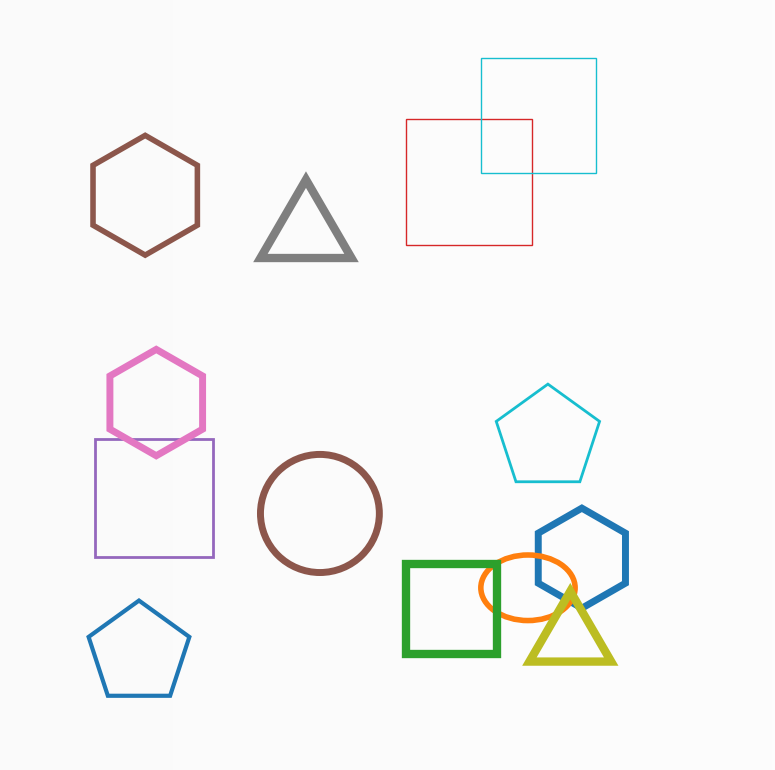[{"shape": "hexagon", "thickness": 2.5, "radius": 0.32, "center": [0.751, 0.275]}, {"shape": "pentagon", "thickness": 1.5, "radius": 0.34, "center": [0.179, 0.152]}, {"shape": "oval", "thickness": 2, "radius": 0.3, "center": [0.681, 0.237]}, {"shape": "square", "thickness": 3, "radius": 0.29, "center": [0.583, 0.209]}, {"shape": "square", "thickness": 0.5, "radius": 0.41, "center": [0.605, 0.763]}, {"shape": "square", "thickness": 1, "radius": 0.38, "center": [0.198, 0.353]}, {"shape": "circle", "thickness": 2.5, "radius": 0.38, "center": [0.413, 0.333]}, {"shape": "hexagon", "thickness": 2, "radius": 0.39, "center": [0.187, 0.746]}, {"shape": "hexagon", "thickness": 2.5, "radius": 0.35, "center": [0.202, 0.477]}, {"shape": "triangle", "thickness": 3, "radius": 0.34, "center": [0.395, 0.699]}, {"shape": "triangle", "thickness": 3, "radius": 0.3, "center": [0.736, 0.171]}, {"shape": "pentagon", "thickness": 1, "radius": 0.35, "center": [0.707, 0.431]}, {"shape": "square", "thickness": 0.5, "radius": 0.37, "center": [0.695, 0.85]}]